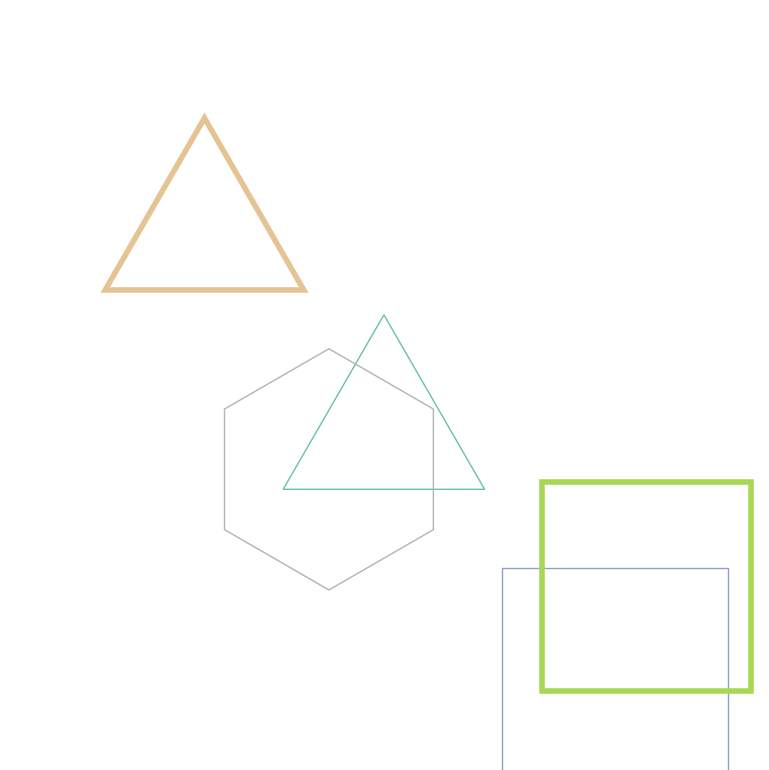[{"shape": "triangle", "thickness": 0.5, "radius": 0.76, "center": [0.499, 0.44]}, {"shape": "square", "thickness": 0.5, "radius": 0.73, "center": [0.799, 0.116]}, {"shape": "square", "thickness": 2, "radius": 0.68, "center": [0.839, 0.238]}, {"shape": "triangle", "thickness": 2, "radius": 0.74, "center": [0.266, 0.698]}, {"shape": "hexagon", "thickness": 0.5, "radius": 0.78, "center": [0.427, 0.39]}]